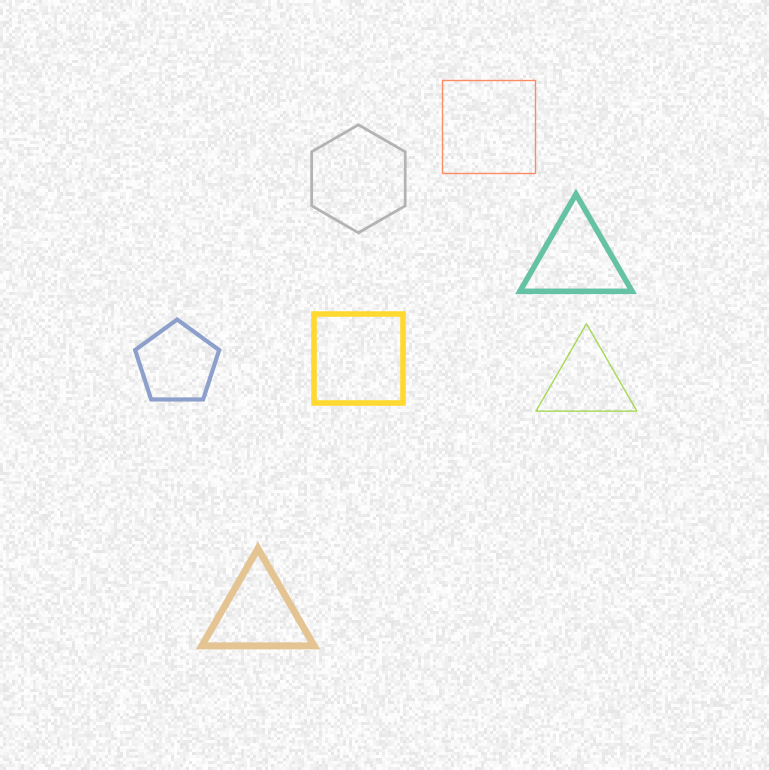[{"shape": "triangle", "thickness": 2, "radius": 0.42, "center": [0.748, 0.664]}, {"shape": "square", "thickness": 0.5, "radius": 0.3, "center": [0.635, 0.835]}, {"shape": "pentagon", "thickness": 1.5, "radius": 0.29, "center": [0.23, 0.528]}, {"shape": "triangle", "thickness": 0.5, "radius": 0.38, "center": [0.762, 0.504]}, {"shape": "square", "thickness": 2, "radius": 0.29, "center": [0.466, 0.535]}, {"shape": "triangle", "thickness": 2.5, "radius": 0.42, "center": [0.335, 0.203]}, {"shape": "hexagon", "thickness": 1, "radius": 0.35, "center": [0.465, 0.768]}]